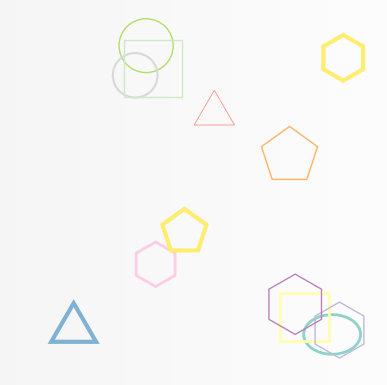[{"shape": "oval", "thickness": 2, "radius": 0.37, "center": [0.857, 0.131]}, {"shape": "square", "thickness": 2, "radius": 0.32, "center": [0.786, 0.177]}, {"shape": "hexagon", "thickness": 1, "radius": 0.36, "center": [0.876, 0.143]}, {"shape": "triangle", "thickness": 0.5, "radius": 0.3, "center": [0.553, 0.705]}, {"shape": "triangle", "thickness": 3, "radius": 0.33, "center": [0.19, 0.146]}, {"shape": "pentagon", "thickness": 1, "radius": 0.38, "center": [0.747, 0.596]}, {"shape": "circle", "thickness": 1, "radius": 0.35, "center": [0.377, 0.881]}, {"shape": "hexagon", "thickness": 2, "radius": 0.29, "center": [0.402, 0.314]}, {"shape": "circle", "thickness": 1.5, "radius": 0.29, "center": [0.349, 0.804]}, {"shape": "hexagon", "thickness": 1, "radius": 0.39, "center": [0.762, 0.21]}, {"shape": "square", "thickness": 1, "radius": 0.37, "center": [0.395, 0.821]}, {"shape": "pentagon", "thickness": 3, "radius": 0.3, "center": [0.476, 0.398]}, {"shape": "hexagon", "thickness": 3, "radius": 0.3, "center": [0.886, 0.85]}]